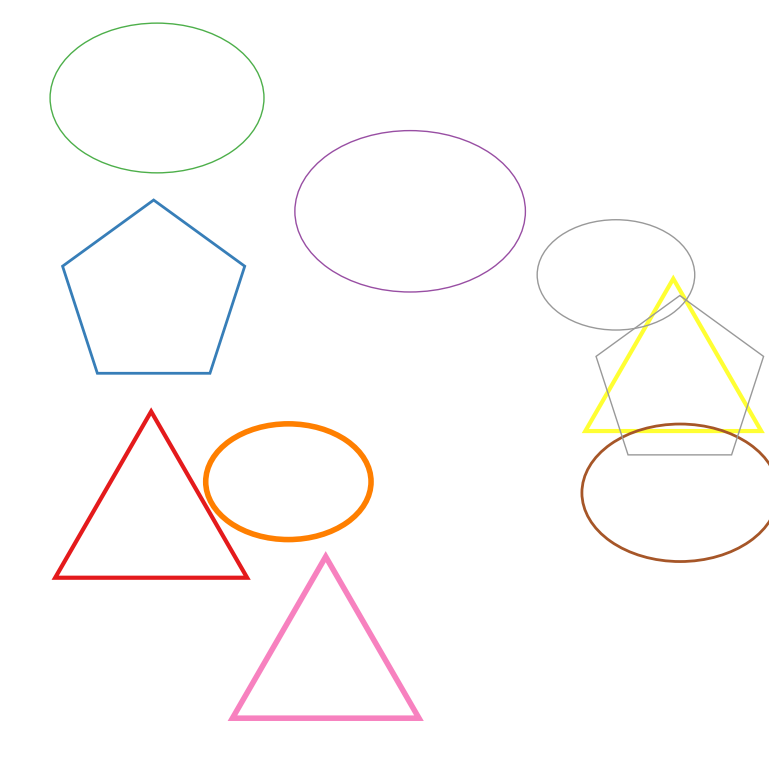[{"shape": "triangle", "thickness": 1.5, "radius": 0.72, "center": [0.196, 0.322]}, {"shape": "pentagon", "thickness": 1, "radius": 0.62, "center": [0.2, 0.616]}, {"shape": "oval", "thickness": 0.5, "radius": 0.69, "center": [0.204, 0.873]}, {"shape": "oval", "thickness": 0.5, "radius": 0.75, "center": [0.533, 0.726]}, {"shape": "oval", "thickness": 2, "radius": 0.54, "center": [0.375, 0.374]}, {"shape": "triangle", "thickness": 1.5, "radius": 0.66, "center": [0.874, 0.506]}, {"shape": "oval", "thickness": 1, "radius": 0.64, "center": [0.883, 0.36]}, {"shape": "triangle", "thickness": 2, "radius": 0.7, "center": [0.423, 0.137]}, {"shape": "oval", "thickness": 0.5, "radius": 0.51, "center": [0.8, 0.643]}, {"shape": "pentagon", "thickness": 0.5, "radius": 0.57, "center": [0.883, 0.502]}]